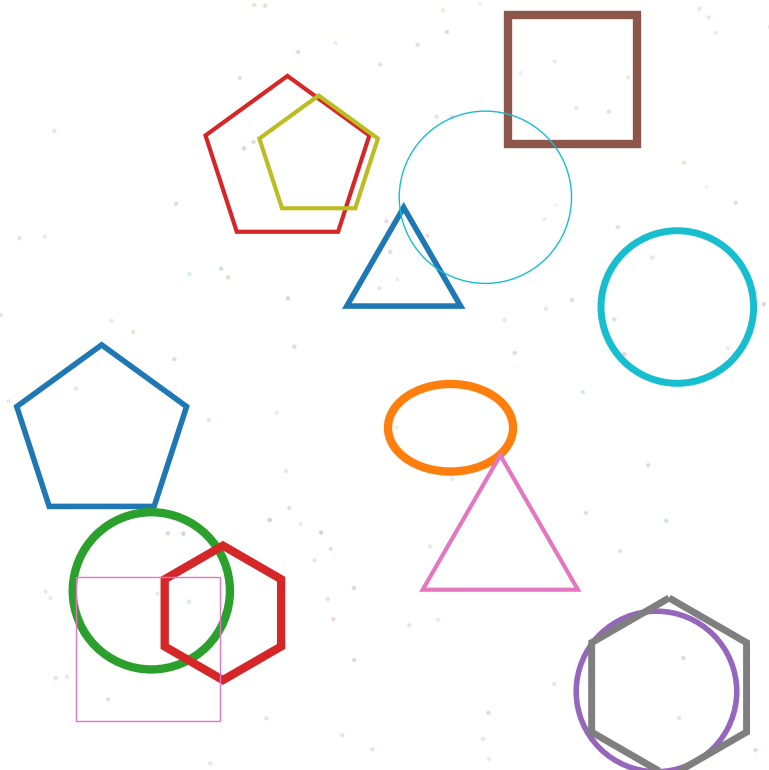[{"shape": "pentagon", "thickness": 2, "radius": 0.58, "center": [0.132, 0.436]}, {"shape": "triangle", "thickness": 2, "radius": 0.43, "center": [0.524, 0.645]}, {"shape": "oval", "thickness": 3, "radius": 0.41, "center": [0.585, 0.444]}, {"shape": "circle", "thickness": 3, "radius": 0.51, "center": [0.197, 0.233]}, {"shape": "pentagon", "thickness": 1.5, "radius": 0.56, "center": [0.373, 0.79]}, {"shape": "hexagon", "thickness": 3, "radius": 0.44, "center": [0.29, 0.204]}, {"shape": "circle", "thickness": 2, "radius": 0.52, "center": [0.853, 0.102]}, {"shape": "square", "thickness": 3, "radius": 0.42, "center": [0.743, 0.896]}, {"shape": "square", "thickness": 0.5, "radius": 0.47, "center": [0.192, 0.157]}, {"shape": "triangle", "thickness": 1.5, "radius": 0.58, "center": [0.65, 0.292]}, {"shape": "hexagon", "thickness": 2.5, "radius": 0.58, "center": [0.869, 0.107]}, {"shape": "pentagon", "thickness": 1.5, "radius": 0.4, "center": [0.414, 0.795]}, {"shape": "circle", "thickness": 2.5, "radius": 0.5, "center": [0.88, 0.601]}, {"shape": "circle", "thickness": 0.5, "radius": 0.56, "center": [0.63, 0.744]}]